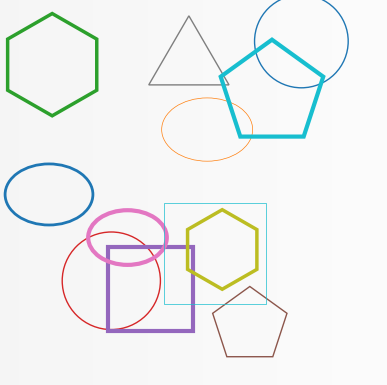[{"shape": "oval", "thickness": 2, "radius": 0.57, "center": [0.126, 0.495]}, {"shape": "circle", "thickness": 1, "radius": 0.6, "center": [0.778, 0.893]}, {"shape": "oval", "thickness": 0.5, "radius": 0.59, "center": [0.535, 0.663]}, {"shape": "hexagon", "thickness": 2.5, "radius": 0.66, "center": [0.135, 0.832]}, {"shape": "circle", "thickness": 1, "radius": 0.63, "center": [0.287, 0.271]}, {"shape": "square", "thickness": 3, "radius": 0.55, "center": [0.387, 0.25]}, {"shape": "pentagon", "thickness": 1, "radius": 0.5, "center": [0.645, 0.155]}, {"shape": "oval", "thickness": 3, "radius": 0.51, "center": [0.329, 0.383]}, {"shape": "triangle", "thickness": 1, "radius": 0.6, "center": [0.487, 0.839]}, {"shape": "hexagon", "thickness": 2.5, "radius": 0.52, "center": [0.573, 0.352]}, {"shape": "square", "thickness": 0.5, "radius": 0.66, "center": [0.554, 0.341]}, {"shape": "pentagon", "thickness": 3, "radius": 0.7, "center": [0.702, 0.758]}]